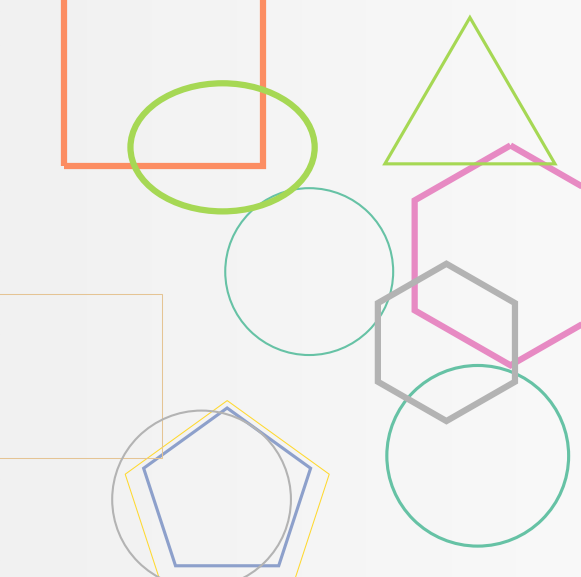[{"shape": "circle", "thickness": 1, "radius": 0.72, "center": [0.532, 0.529]}, {"shape": "circle", "thickness": 1.5, "radius": 0.78, "center": [0.822, 0.21]}, {"shape": "square", "thickness": 3, "radius": 0.86, "center": [0.282, 0.884]}, {"shape": "pentagon", "thickness": 1.5, "radius": 0.76, "center": [0.391, 0.142]}, {"shape": "hexagon", "thickness": 3, "radius": 0.95, "center": [0.878, 0.557]}, {"shape": "triangle", "thickness": 1.5, "radius": 0.84, "center": [0.808, 0.8]}, {"shape": "oval", "thickness": 3, "radius": 0.79, "center": [0.383, 0.744]}, {"shape": "pentagon", "thickness": 0.5, "radius": 0.92, "center": [0.391, 0.121]}, {"shape": "square", "thickness": 0.5, "radius": 0.71, "center": [0.136, 0.348]}, {"shape": "circle", "thickness": 1, "radius": 0.77, "center": [0.347, 0.134]}, {"shape": "hexagon", "thickness": 3, "radius": 0.68, "center": [0.768, 0.406]}]